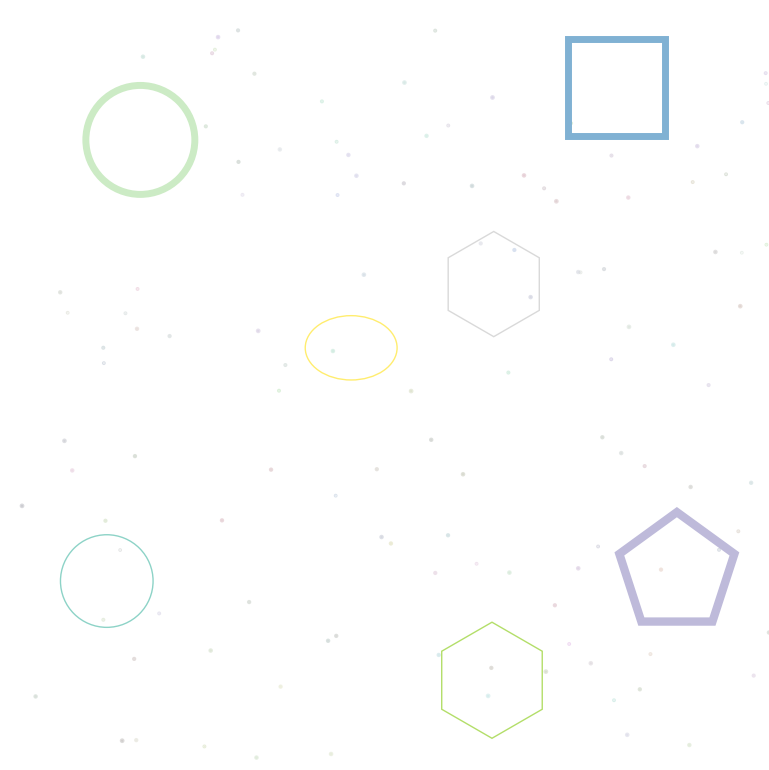[{"shape": "circle", "thickness": 0.5, "radius": 0.3, "center": [0.139, 0.245]}, {"shape": "pentagon", "thickness": 3, "radius": 0.39, "center": [0.879, 0.256]}, {"shape": "square", "thickness": 2.5, "radius": 0.31, "center": [0.801, 0.886]}, {"shape": "hexagon", "thickness": 0.5, "radius": 0.38, "center": [0.639, 0.117]}, {"shape": "hexagon", "thickness": 0.5, "radius": 0.34, "center": [0.641, 0.631]}, {"shape": "circle", "thickness": 2.5, "radius": 0.35, "center": [0.182, 0.818]}, {"shape": "oval", "thickness": 0.5, "radius": 0.3, "center": [0.456, 0.548]}]